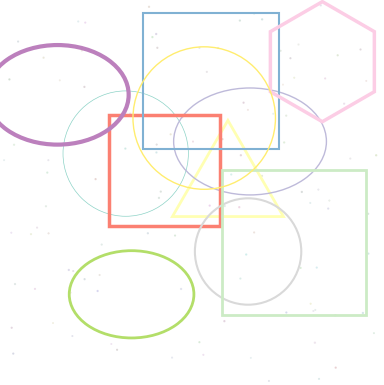[{"shape": "circle", "thickness": 0.5, "radius": 0.81, "center": [0.326, 0.601]}, {"shape": "triangle", "thickness": 2, "radius": 0.83, "center": [0.592, 0.521]}, {"shape": "oval", "thickness": 1, "radius": 0.99, "center": [0.649, 0.633]}, {"shape": "square", "thickness": 2.5, "radius": 0.72, "center": [0.428, 0.557]}, {"shape": "square", "thickness": 1.5, "radius": 0.88, "center": [0.547, 0.789]}, {"shape": "oval", "thickness": 2, "radius": 0.81, "center": [0.342, 0.236]}, {"shape": "hexagon", "thickness": 2.5, "radius": 0.78, "center": [0.837, 0.84]}, {"shape": "circle", "thickness": 1.5, "radius": 0.69, "center": [0.644, 0.347]}, {"shape": "oval", "thickness": 3, "radius": 0.92, "center": [0.149, 0.754]}, {"shape": "square", "thickness": 2, "radius": 0.94, "center": [0.763, 0.37]}, {"shape": "circle", "thickness": 1, "radius": 0.93, "center": [0.53, 0.693]}]